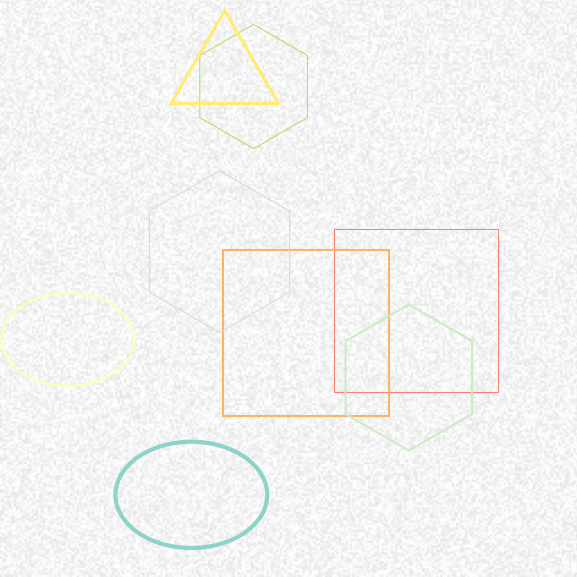[{"shape": "oval", "thickness": 2, "radius": 0.66, "center": [0.331, 0.142]}, {"shape": "oval", "thickness": 1, "radius": 0.57, "center": [0.117, 0.411]}, {"shape": "square", "thickness": 0.5, "radius": 0.71, "center": [0.72, 0.461]}, {"shape": "square", "thickness": 1, "radius": 0.72, "center": [0.53, 0.422]}, {"shape": "hexagon", "thickness": 0.5, "radius": 0.54, "center": [0.439, 0.849]}, {"shape": "hexagon", "thickness": 0.5, "radius": 0.7, "center": [0.38, 0.563]}, {"shape": "hexagon", "thickness": 1, "radius": 0.63, "center": [0.708, 0.345]}, {"shape": "triangle", "thickness": 1.5, "radius": 0.54, "center": [0.389, 0.874]}]